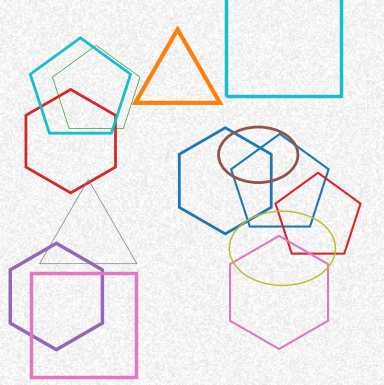[{"shape": "hexagon", "thickness": 2, "radius": 0.69, "center": [0.585, 0.53]}, {"shape": "pentagon", "thickness": 1.5, "radius": 0.67, "center": [0.727, 0.519]}, {"shape": "triangle", "thickness": 3, "radius": 0.64, "center": [0.461, 0.796]}, {"shape": "pentagon", "thickness": 0.5, "radius": 0.6, "center": [0.25, 0.763]}, {"shape": "pentagon", "thickness": 1.5, "radius": 0.58, "center": [0.826, 0.435]}, {"shape": "hexagon", "thickness": 2, "radius": 0.67, "center": [0.184, 0.633]}, {"shape": "hexagon", "thickness": 2.5, "radius": 0.69, "center": [0.146, 0.23]}, {"shape": "oval", "thickness": 2, "radius": 0.52, "center": [0.671, 0.598]}, {"shape": "square", "thickness": 2.5, "radius": 0.68, "center": [0.216, 0.156]}, {"shape": "hexagon", "thickness": 1.5, "radius": 0.73, "center": [0.725, 0.24]}, {"shape": "triangle", "thickness": 0.5, "radius": 0.73, "center": [0.229, 0.388]}, {"shape": "oval", "thickness": 1, "radius": 0.69, "center": [0.734, 0.355]}, {"shape": "square", "thickness": 2.5, "radius": 0.74, "center": [0.736, 0.899]}, {"shape": "pentagon", "thickness": 2, "radius": 0.68, "center": [0.209, 0.765]}]